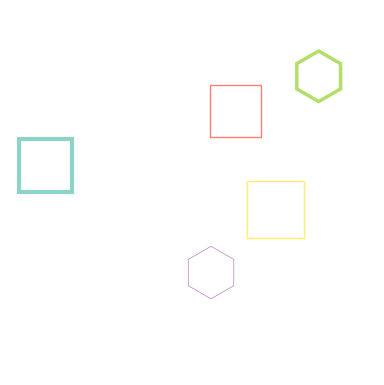[{"shape": "square", "thickness": 3, "radius": 0.34, "center": [0.118, 0.571]}, {"shape": "square", "thickness": 1, "radius": 0.33, "center": [0.611, 0.712]}, {"shape": "hexagon", "thickness": 2.5, "radius": 0.33, "center": [0.828, 0.802]}, {"shape": "hexagon", "thickness": 0.5, "radius": 0.34, "center": [0.548, 0.292]}, {"shape": "square", "thickness": 1, "radius": 0.37, "center": [0.715, 0.457]}]